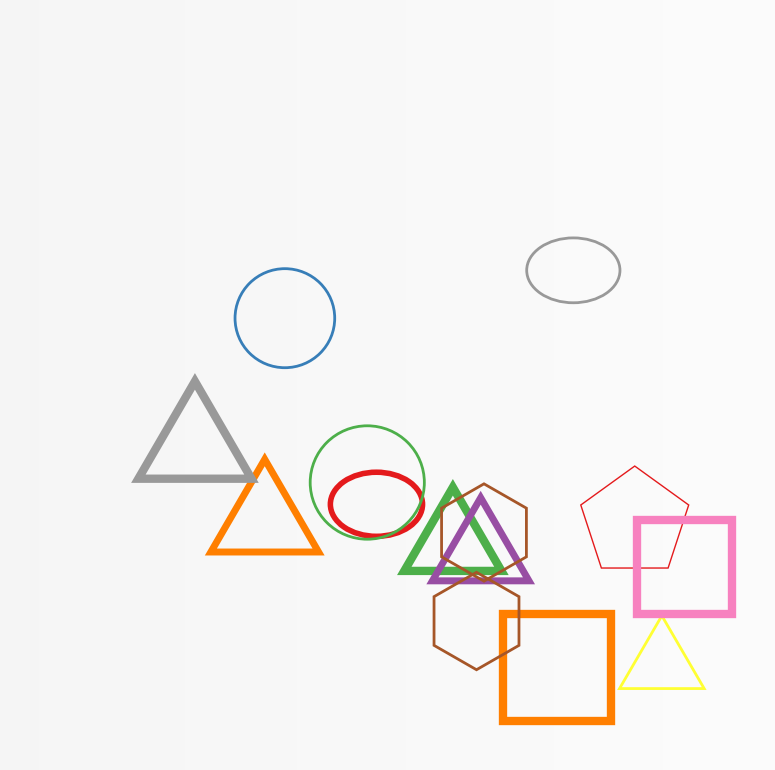[{"shape": "oval", "thickness": 2, "radius": 0.3, "center": [0.486, 0.345]}, {"shape": "pentagon", "thickness": 0.5, "radius": 0.37, "center": [0.819, 0.322]}, {"shape": "circle", "thickness": 1, "radius": 0.32, "center": [0.368, 0.587]}, {"shape": "circle", "thickness": 1, "radius": 0.37, "center": [0.474, 0.373]}, {"shape": "triangle", "thickness": 3, "radius": 0.36, "center": [0.584, 0.295]}, {"shape": "triangle", "thickness": 2.5, "radius": 0.36, "center": [0.62, 0.282]}, {"shape": "square", "thickness": 3, "radius": 0.35, "center": [0.719, 0.133]}, {"shape": "triangle", "thickness": 2.5, "radius": 0.4, "center": [0.342, 0.323]}, {"shape": "triangle", "thickness": 1, "radius": 0.32, "center": [0.854, 0.137]}, {"shape": "hexagon", "thickness": 1, "radius": 0.32, "center": [0.615, 0.193]}, {"shape": "hexagon", "thickness": 1, "radius": 0.32, "center": [0.625, 0.308]}, {"shape": "square", "thickness": 3, "radius": 0.31, "center": [0.883, 0.263]}, {"shape": "oval", "thickness": 1, "radius": 0.3, "center": [0.74, 0.649]}, {"shape": "triangle", "thickness": 3, "radius": 0.42, "center": [0.252, 0.42]}]